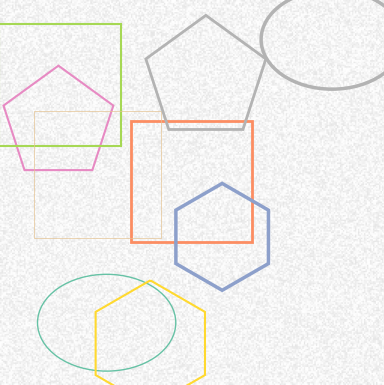[{"shape": "oval", "thickness": 1, "radius": 0.9, "center": [0.277, 0.162]}, {"shape": "square", "thickness": 2, "radius": 0.78, "center": [0.497, 0.529]}, {"shape": "hexagon", "thickness": 2.5, "radius": 0.69, "center": [0.577, 0.385]}, {"shape": "pentagon", "thickness": 1.5, "radius": 0.75, "center": [0.152, 0.679]}, {"shape": "square", "thickness": 1.5, "radius": 0.79, "center": [0.157, 0.779]}, {"shape": "hexagon", "thickness": 1.5, "radius": 0.82, "center": [0.39, 0.108]}, {"shape": "square", "thickness": 0.5, "radius": 0.82, "center": [0.254, 0.547]}, {"shape": "pentagon", "thickness": 2, "radius": 0.82, "center": [0.535, 0.796]}, {"shape": "oval", "thickness": 2.5, "radius": 0.92, "center": [0.862, 0.897]}]